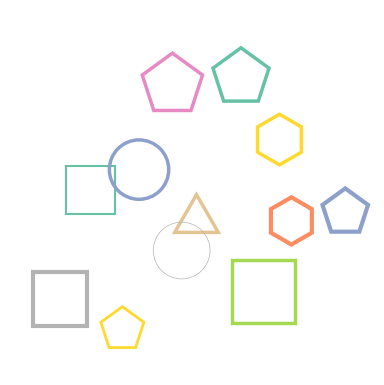[{"shape": "square", "thickness": 1.5, "radius": 0.31, "center": [0.235, 0.507]}, {"shape": "pentagon", "thickness": 2.5, "radius": 0.38, "center": [0.626, 0.799]}, {"shape": "hexagon", "thickness": 3, "radius": 0.31, "center": [0.757, 0.426]}, {"shape": "pentagon", "thickness": 3, "radius": 0.31, "center": [0.897, 0.449]}, {"shape": "circle", "thickness": 2.5, "radius": 0.39, "center": [0.361, 0.559]}, {"shape": "pentagon", "thickness": 2.5, "radius": 0.41, "center": [0.448, 0.78]}, {"shape": "square", "thickness": 2.5, "radius": 0.41, "center": [0.685, 0.244]}, {"shape": "pentagon", "thickness": 2, "radius": 0.29, "center": [0.318, 0.145]}, {"shape": "hexagon", "thickness": 2.5, "radius": 0.33, "center": [0.726, 0.638]}, {"shape": "triangle", "thickness": 2.5, "radius": 0.33, "center": [0.51, 0.429]}, {"shape": "square", "thickness": 3, "radius": 0.35, "center": [0.156, 0.224]}, {"shape": "circle", "thickness": 0.5, "radius": 0.37, "center": [0.472, 0.349]}]